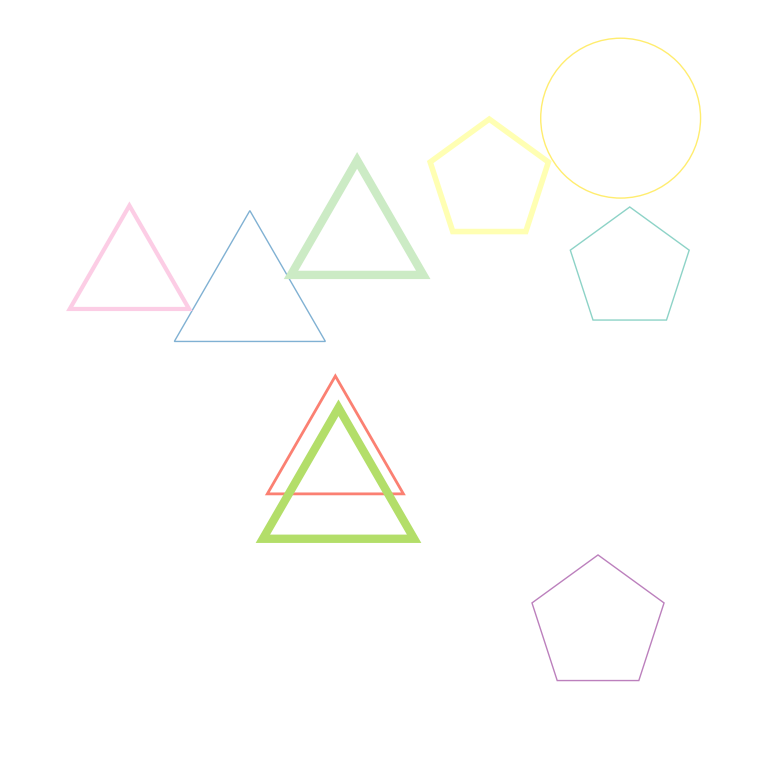[{"shape": "pentagon", "thickness": 0.5, "radius": 0.41, "center": [0.818, 0.65]}, {"shape": "pentagon", "thickness": 2, "radius": 0.4, "center": [0.635, 0.765]}, {"shape": "triangle", "thickness": 1, "radius": 0.51, "center": [0.436, 0.41]}, {"shape": "triangle", "thickness": 0.5, "radius": 0.57, "center": [0.324, 0.613]}, {"shape": "triangle", "thickness": 3, "radius": 0.57, "center": [0.44, 0.357]}, {"shape": "triangle", "thickness": 1.5, "radius": 0.45, "center": [0.168, 0.643]}, {"shape": "pentagon", "thickness": 0.5, "radius": 0.45, "center": [0.777, 0.189]}, {"shape": "triangle", "thickness": 3, "radius": 0.5, "center": [0.464, 0.693]}, {"shape": "circle", "thickness": 0.5, "radius": 0.52, "center": [0.806, 0.847]}]